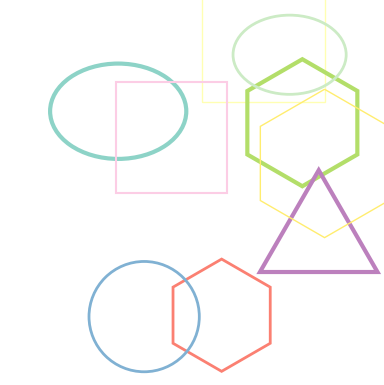[{"shape": "oval", "thickness": 3, "radius": 0.88, "center": [0.307, 0.711]}, {"shape": "square", "thickness": 1, "radius": 0.8, "center": [0.685, 0.895]}, {"shape": "hexagon", "thickness": 2, "radius": 0.73, "center": [0.576, 0.181]}, {"shape": "circle", "thickness": 2, "radius": 0.72, "center": [0.374, 0.178]}, {"shape": "hexagon", "thickness": 3, "radius": 0.82, "center": [0.785, 0.681]}, {"shape": "square", "thickness": 1.5, "radius": 0.72, "center": [0.446, 0.643]}, {"shape": "triangle", "thickness": 3, "radius": 0.88, "center": [0.828, 0.382]}, {"shape": "oval", "thickness": 2, "radius": 0.73, "center": [0.752, 0.858]}, {"shape": "hexagon", "thickness": 1, "radius": 0.96, "center": [0.843, 0.575]}]